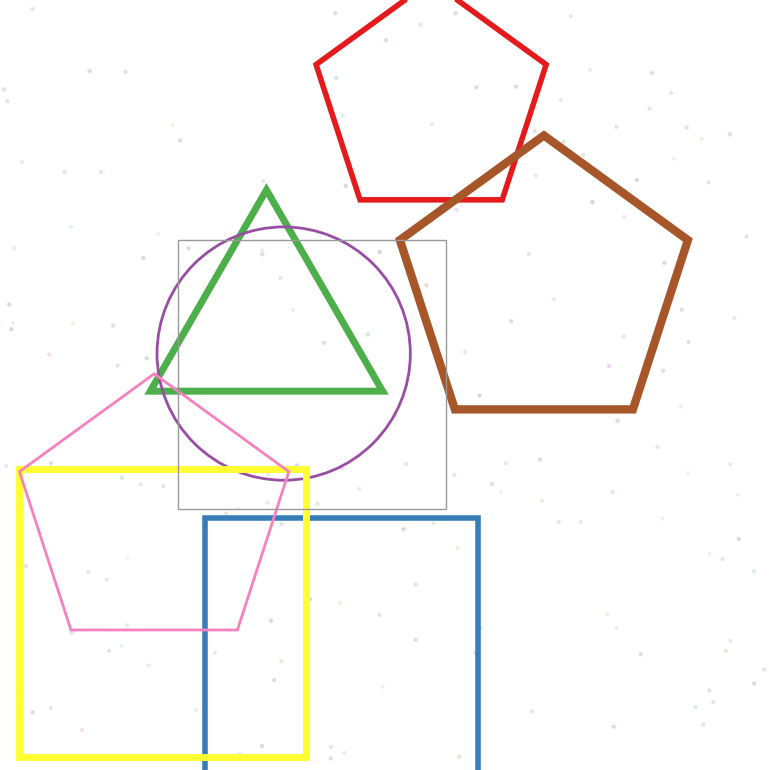[{"shape": "pentagon", "thickness": 2, "radius": 0.79, "center": [0.56, 0.868]}, {"shape": "square", "thickness": 2, "radius": 0.89, "center": [0.443, 0.15]}, {"shape": "triangle", "thickness": 2.5, "radius": 0.87, "center": [0.346, 0.579]}, {"shape": "circle", "thickness": 1, "radius": 0.82, "center": [0.368, 0.541]}, {"shape": "square", "thickness": 2.5, "radius": 0.93, "center": [0.211, 0.204]}, {"shape": "pentagon", "thickness": 3, "radius": 0.98, "center": [0.706, 0.627]}, {"shape": "pentagon", "thickness": 1, "radius": 0.92, "center": [0.2, 0.331]}, {"shape": "square", "thickness": 0.5, "radius": 0.87, "center": [0.405, 0.514]}]